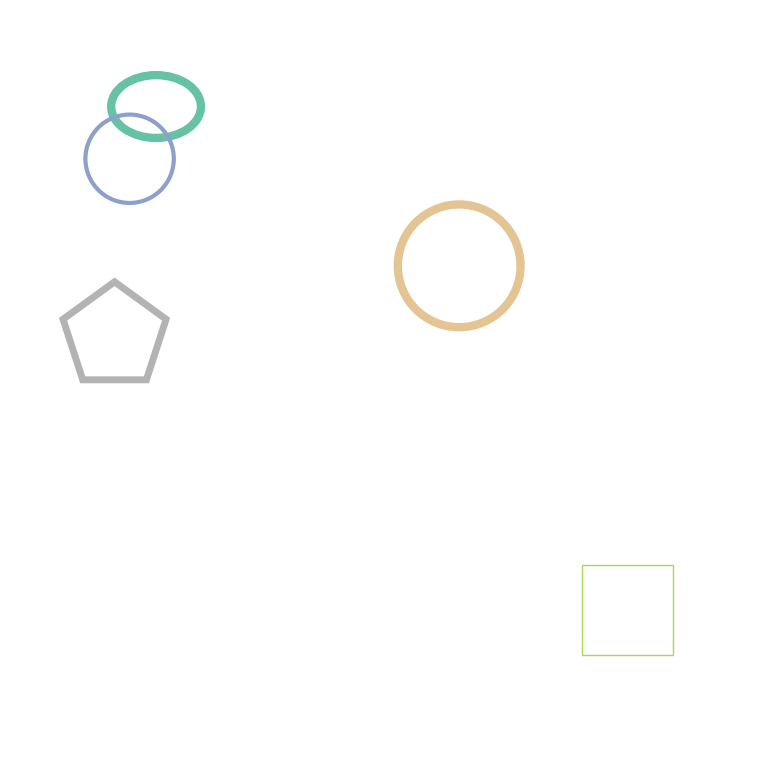[{"shape": "oval", "thickness": 3, "radius": 0.29, "center": [0.203, 0.862]}, {"shape": "circle", "thickness": 1.5, "radius": 0.29, "center": [0.168, 0.794]}, {"shape": "square", "thickness": 0.5, "radius": 0.3, "center": [0.815, 0.208]}, {"shape": "circle", "thickness": 3, "radius": 0.4, "center": [0.596, 0.655]}, {"shape": "pentagon", "thickness": 2.5, "radius": 0.35, "center": [0.149, 0.564]}]